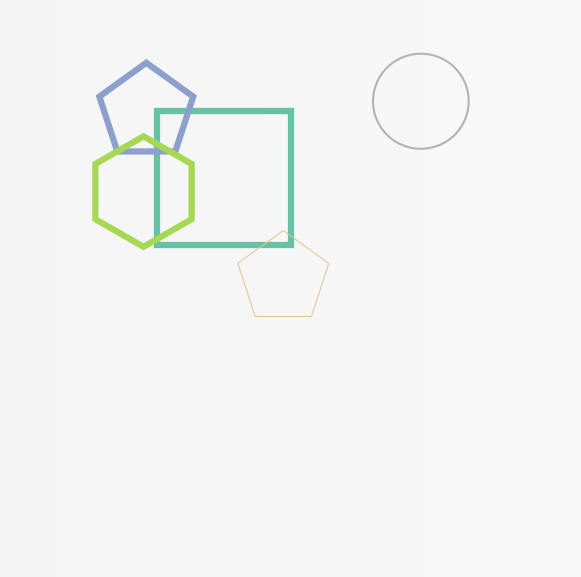[{"shape": "square", "thickness": 3, "radius": 0.58, "center": [0.385, 0.692]}, {"shape": "pentagon", "thickness": 3, "radius": 0.42, "center": [0.252, 0.806]}, {"shape": "hexagon", "thickness": 3, "radius": 0.48, "center": [0.247, 0.667]}, {"shape": "pentagon", "thickness": 0.5, "radius": 0.41, "center": [0.487, 0.518]}, {"shape": "circle", "thickness": 1, "radius": 0.41, "center": [0.724, 0.824]}]